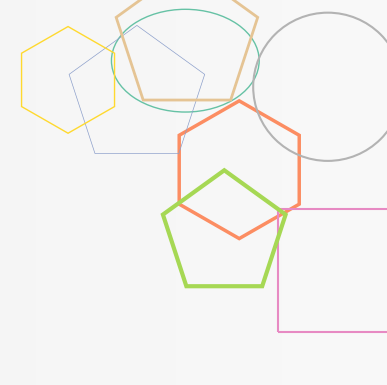[{"shape": "oval", "thickness": 1, "radius": 0.95, "center": [0.478, 0.842]}, {"shape": "hexagon", "thickness": 2.5, "radius": 0.89, "center": [0.617, 0.559]}, {"shape": "pentagon", "thickness": 0.5, "radius": 0.92, "center": [0.353, 0.75]}, {"shape": "square", "thickness": 1.5, "radius": 0.8, "center": [0.877, 0.297]}, {"shape": "pentagon", "thickness": 3, "radius": 0.83, "center": [0.579, 0.391]}, {"shape": "hexagon", "thickness": 1, "radius": 0.69, "center": [0.176, 0.792]}, {"shape": "pentagon", "thickness": 2, "radius": 0.96, "center": [0.482, 0.896]}, {"shape": "circle", "thickness": 1.5, "radius": 0.96, "center": [0.846, 0.775]}]